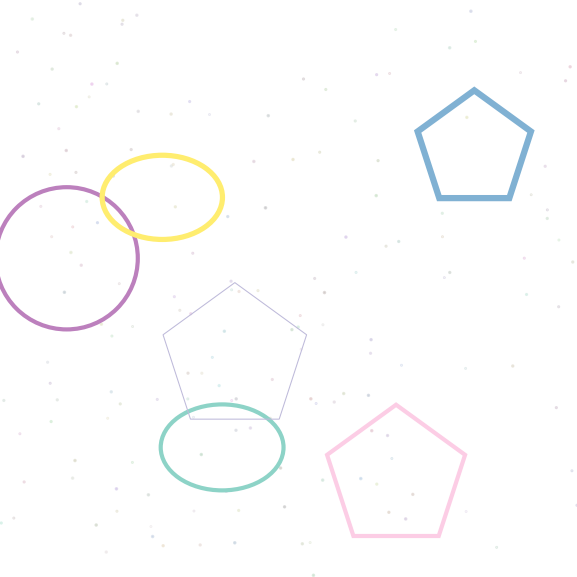[{"shape": "oval", "thickness": 2, "radius": 0.53, "center": [0.385, 0.224]}, {"shape": "pentagon", "thickness": 0.5, "radius": 0.65, "center": [0.407, 0.379]}, {"shape": "pentagon", "thickness": 3, "radius": 0.52, "center": [0.821, 0.74]}, {"shape": "pentagon", "thickness": 2, "radius": 0.63, "center": [0.686, 0.173]}, {"shape": "circle", "thickness": 2, "radius": 0.62, "center": [0.115, 0.552]}, {"shape": "oval", "thickness": 2.5, "radius": 0.52, "center": [0.281, 0.657]}]